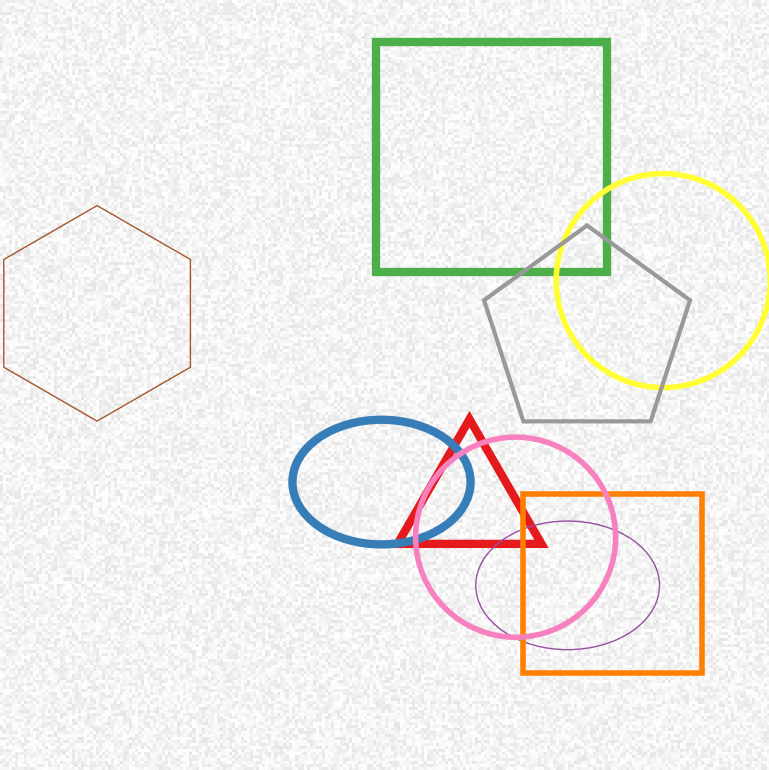[{"shape": "triangle", "thickness": 3, "radius": 0.54, "center": [0.61, 0.348]}, {"shape": "oval", "thickness": 3, "radius": 0.58, "center": [0.495, 0.374]}, {"shape": "square", "thickness": 3, "radius": 0.75, "center": [0.638, 0.796]}, {"shape": "oval", "thickness": 0.5, "radius": 0.6, "center": [0.737, 0.24]}, {"shape": "square", "thickness": 2, "radius": 0.58, "center": [0.796, 0.243]}, {"shape": "circle", "thickness": 2, "radius": 0.69, "center": [0.861, 0.636]}, {"shape": "hexagon", "thickness": 0.5, "radius": 0.7, "center": [0.126, 0.593]}, {"shape": "circle", "thickness": 2, "radius": 0.65, "center": [0.67, 0.302]}, {"shape": "pentagon", "thickness": 1.5, "radius": 0.7, "center": [0.762, 0.567]}]